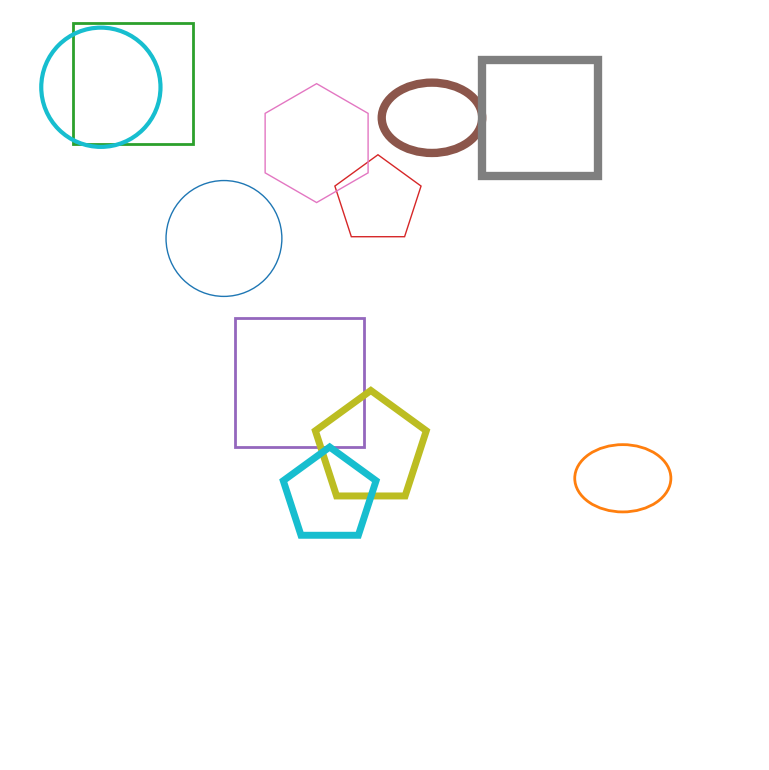[{"shape": "circle", "thickness": 0.5, "radius": 0.38, "center": [0.291, 0.69]}, {"shape": "oval", "thickness": 1, "radius": 0.31, "center": [0.809, 0.379]}, {"shape": "square", "thickness": 1, "radius": 0.39, "center": [0.173, 0.892]}, {"shape": "pentagon", "thickness": 0.5, "radius": 0.29, "center": [0.491, 0.74]}, {"shape": "square", "thickness": 1, "radius": 0.42, "center": [0.389, 0.503]}, {"shape": "oval", "thickness": 3, "radius": 0.33, "center": [0.561, 0.847]}, {"shape": "hexagon", "thickness": 0.5, "radius": 0.39, "center": [0.411, 0.814]}, {"shape": "square", "thickness": 3, "radius": 0.38, "center": [0.701, 0.847]}, {"shape": "pentagon", "thickness": 2.5, "radius": 0.38, "center": [0.482, 0.417]}, {"shape": "circle", "thickness": 1.5, "radius": 0.39, "center": [0.131, 0.887]}, {"shape": "pentagon", "thickness": 2.5, "radius": 0.32, "center": [0.428, 0.356]}]